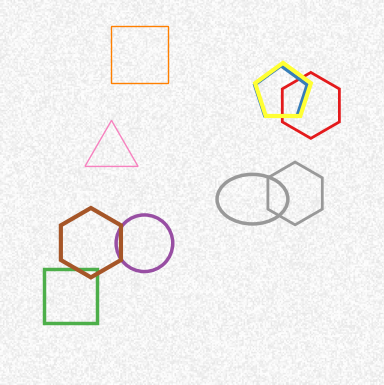[{"shape": "hexagon", "thickness": 2, "radius": 0.43, "center": [0.807, 0.726]}, {"shape": "pentagon", "thickness": 2.5, "radius": 0.36, "center": [0.73, 0.757]}, {"shape": "square", "thickness": 2.5, "radius": 0.35, "center": [0.183, 0.231]}, {"shape": "circle", "thickness": 2.5, "radius": 0.37, "center": [0.375, 0.368]}, {"shape": "square", "thickness": 1, "radius": 0.37, "center": [0.362, 0.858]}, {"shape": "pentagon", "thickness": 3, "radius": 0.38, "center": [0.735, 0.76]}, {"shape": "hexagon", "thickness": 3, "radius": 0.45, "center": [0.236, 0.37]}, {"shape": "triangle", "thickness": 1, "radius": 0.4, "center": [0.29, 0.608]}, {"shape": "hexagon", "thickness": 2, "radius": 0.41, "center": [0.766, 0.498]}, {"shape": "oval", "thickness": 2.5, "radius": 0.46, "center": [0.656, 0.483]}]